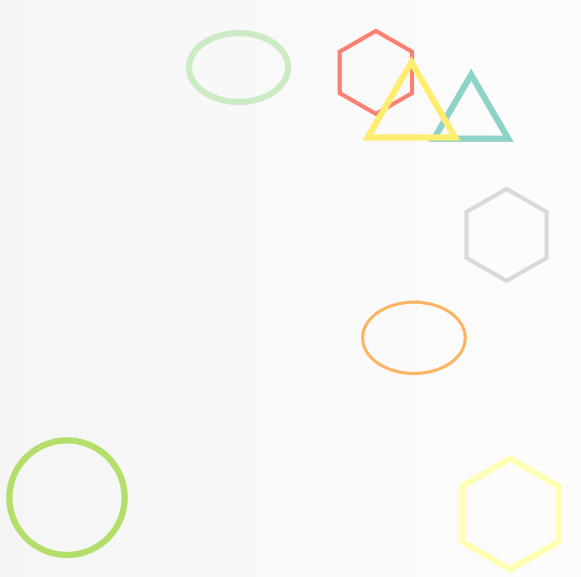[{"shape": "triangle", "thickness": 3, "radius": 0.37, "center": [0.811, 0.796]}, {"shape": "hexagon", "thickness": 3, "radius": 0.48, "center": [0.878, 0.109]}, {"shape": "hexagon", "thickness": 2, "radius": 0.36, "center": [0.647, 0.874]}, {"shape": "oval", "thickness": 1.5, "radius": 0.44, "center": [0.712, 0.414]}, {"shape": "circle", "thickness": 3, "radius": 0.5, "center": [0.115, 0.137]}, {"shape": "hexagon", "thickness": 2, "radius": 0.4, "center": [0.871, 0.592]}, {"shape": "oval", "thickness": 3, "radius": 0.43, "center": [0.411, 0.882]}, {"shape": "triangle", "thickness": 3, "radius": 0.43, "center": [0.708, 0.805]}]